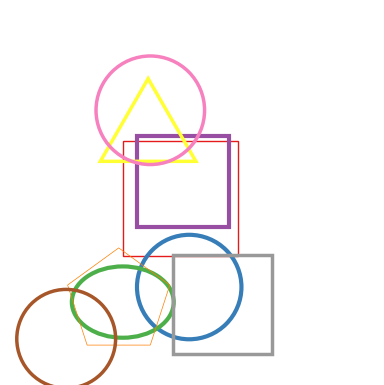[{"shape": "square", "thickness": 1, "radius": 0.75, "center": [0.469, 0.484]}, {"shape": "circle", "thickness": 3, "radius": 0.68, "center": [0.491, 0.254]}, {"shape": "oval", "thickness": 3, "radius": 0.66, "center": [0.319, 0.215]}, {"shape": "square", "thickness": 3, "radius": 0.59, "center": [0.476, 0.528]}, {"shape": "pentagon", "thickness": 0.5, "radius": 0.7, "center": [0.308, 0.217]}, {"shape": "triangle", "thickness": 2.5, "radius": 0.72, "center": [0.385, 0.653]}, {"shape": "circle", "thickness": 2.5, "radius": 0.64, "center": [0.172, 0.12]}, {"shape": "circle", "thickness": 2.5, "radius": 0.7, "center": [0.39, 0.714]}, {"shape": "square", "thickness": 2.5, "radius": 0.64, "center": [0.578, 0.21]}]